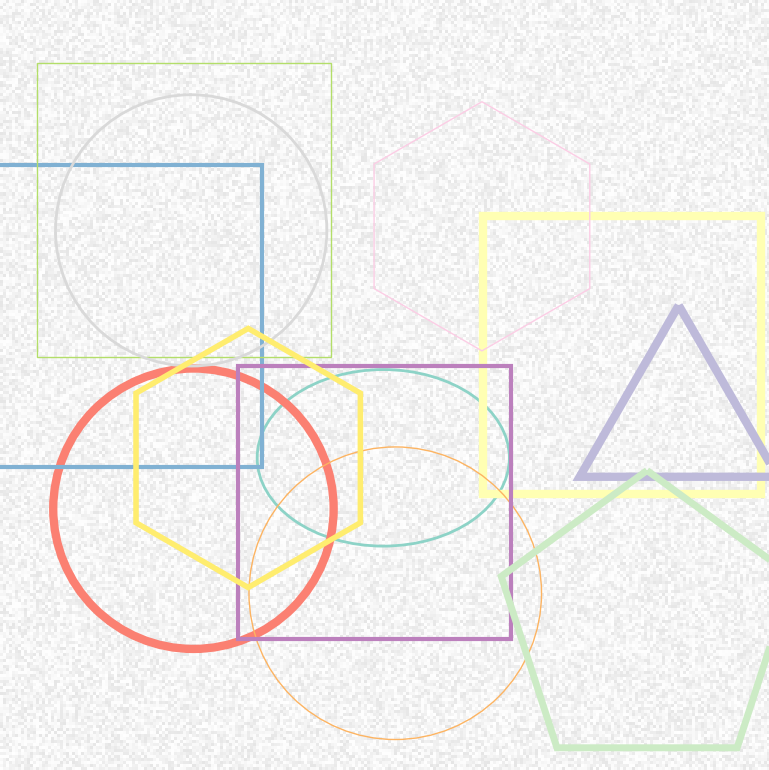[{"shape": "oval", "thickness": 1, "radius": 0.82, "center": [0.498, 0.405]}, {"shape": "square", "thickness": 3, "radius": 0.9, "center": [0.807, 0.539]}, {"shape": "triangle", "thickness": 3, "radius": 0.74, "center": [0.881, 0.455]}, {"shape": "circle", "thickness": 3, "radius": 0.91, "center": [0.251, 0.339]}, {"shape": "square", "thickness": 1.5, "radius": 0.98, "center": [0.143, 0.59]}, {"shape": "circle", "thickness": 0.5, "radius": 0.95, "center": [0.513, 0.23]}, {"shape": "square", "thickness": 0.5, "radius": 0.96, "center": [0.239, 0.728]}, {"shape": "hexagon", "thickness": 0.5, "radius": 0.81, "center": [0.626, 0.706]}, {"shape": "circle", "thickness": 1, "radius": 0.88, "center": [0.248, 0.701]}, {"shape": "square", "thickness": 1.5, "radius": 0.89, "center": [0.486, 0.348]}, {"shape": "pentagon", "thickness": 2.5, "radius": 1.0, "center": [0.84, 0.19]}, {"shape": "hexagon", "thickness": 2, "radius": 0.84, "center": [0.322, 0.405]}]